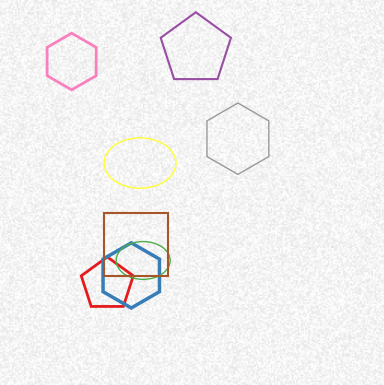[{"shape": "pentagon", "thickness": 2, "radius": 0.36, "center": [0.279, 0.262]}, {"shape": "hexagon", "thickness": 2.5, "radius": 0.42, "center": [0.341, 0.285]}, {"shape": "oval", "thickness": 1, "radius": 0.35, "center": [0.372, 0.323]}, {"shape": "pentagon", "thickness": 1.5, "radius": 0.48, "center": [0.509, 0.872]}, {"shape": "oval", "thickness": 1, "radius": 0.47, "center": [0.364, 0.576]}, {"shape": "square", "thickness": 1.5, "radius": 0.41, "center": [0.353, 0.365]}, {"shape": "hexagon", "thickness": 2, "radius": 0.37, "center": [0.186, 0.84]}, {"shape": "hexagon", "thickness": 1, "radius": 0.46, "center": [0.618, 0.64]}]